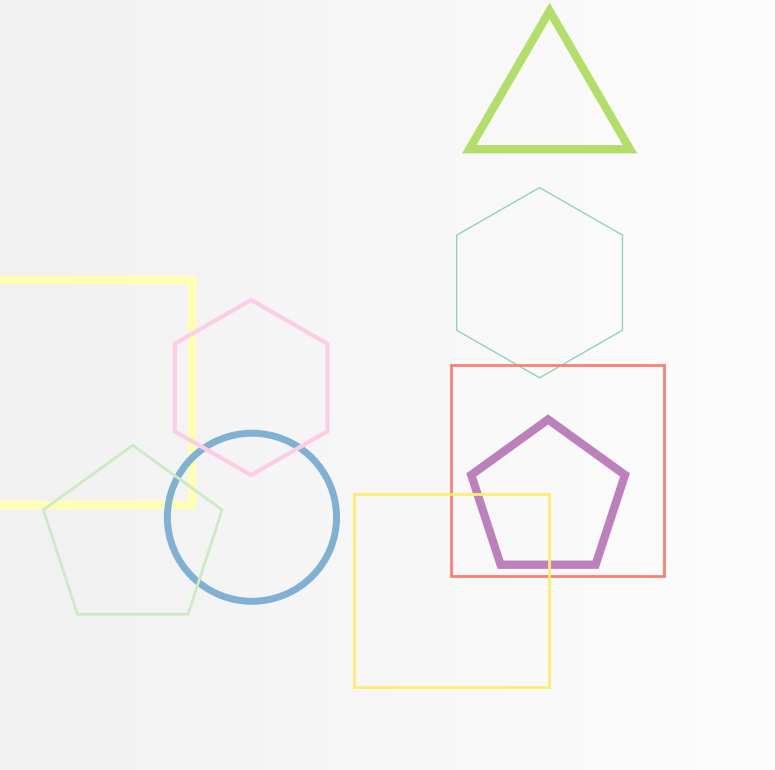[{"shape": "hexagon", "thickness": 0.5, "radius": 0.62, "center": [0.696, 0.633]}, {"shape": "square", "thickness": 3, "radius": 0.73, "center": [0.102, 0.49]}, {"shape": "square", "thickness": 1, "radius": 0.69, "center": [0.72, 0.389]}, {"shape": "circle", "thickness": 2.5, "radius": 0.55, "center": [0.325, 0.328]}, {"shape": "triangle", "thickness": 3, "radius": 0.6, "center": [0.709, 0.866]}, {"shape": "hexagon", "thickness": 1.5, "radius": 0.57, "center": [0.324, 0.497]}, {"shape": "pentagon", "thickness": 3, "radius": 0.52, "center": [0.707, 0.351]}, {"shape": "pentagon", "thickness": 1, "radius": 0.61, "center": [0.171, 0.3]}, {"shape": "square", "thickness": 1, "radius": 0.63, "center": [0.582, 0.233]}]